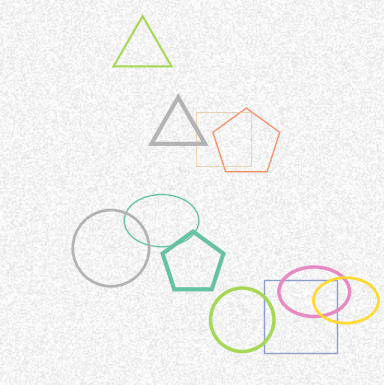[{"shape": "oval", "thickness": 1, "radius": 0.48, "center": [0.42, 0.427]}, {"shape": "pentagon", "thickness": 3, "radius": 0.42, "center": [0.501, 0.316]}, {"shape": "pentagon", "thickness": 1, "radius": 0.46, "center": [0.64, 0.628]}, {"shape": "square", "thickness": 1, "radius": 0.47, "center": [0.781, 0.178]}, {"shape": "oval", "thickness": 2.5, "radius": 0.46, "center": [0.816, 0.242]}, {"shape": "circle", "thickness": 2.5, "radius": 0.41, "center": [0.629, 0.169]}, {"shape": "triangle", "thickness": 1.5, "radius": 0.44, "center": [0.37, 0.871]}, {"shape": "oval", "thickness": 2, "radius": 0.42, "center": [0.899, 0.22]}, {"shape": "square", "thickness": 0.5, "radius": 0.35, "center": [0.58, 0.64]}, {"shape": "circle", "thickness": 2, "radius": 0.5, "center": [0.288, 0.355]}, {"shape": "triangle", "thickness": 3, "radius": 0.4, "center": [0.463, 0.667]}]